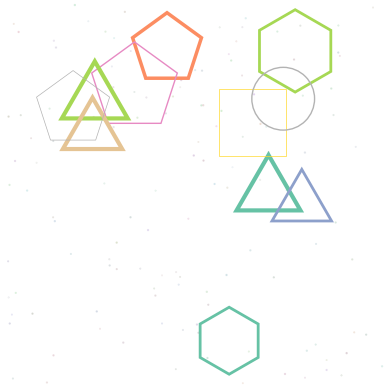[{"shape": "triangle", "thickness": 3, "radius": 0.48, "center": [0.697, 0.501]}, {"shape": "hexagon", "thickness": 2, "radius": 0.44, "center": [0.595, 0.115]}, {"shape": "pentagon", "thickness": 2.5, "radius": 0.47, "center": [0.434, 0.873]}, {"shape": "triangle", "thickness": 2, "radius": 0.45, "center": [0.784, 0.471]}, {"shape": "pentagon", "thickness": 1, "radius": 0.58, "center": [0.349, 0.774]}, {"shape": "hexagon", "thickness": 2, "radius": 0.53, "center": [0.767, 0.868]}, {"shape": "triangle", "thickness": 3, "radius": 0.49, "center": [0.246, 0.742]}, {"shape": "square", "thickness": 0.5, "radius": 0.43, "center": [0.657, 0.682]}, {"shape": "triangle", "thickness": 3, "radius": 0.44, "center": [0.24, 0.657]}, {"shape": "pentagon", "thickness": 0.5, "radius": 0.5, "center": [0.19, 0.717]}, {"shape": "circle", "thickness": 1, "radius": 0.41, "center": [0.736, 0.744]}]